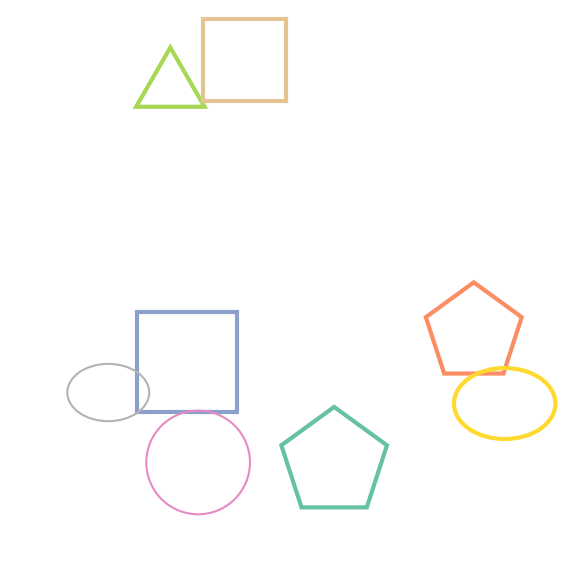[{"shape": "pentagon", "thickness": 2, "radius": 0.48, "center": [0.579, 0.198]}, {"shape": "pentagon", "thickness": 2, "radius": 0.44, "center": [0.82, 0.423]}, {"shape": "square", "thickness": 2, "radius": 0.43, "center": [0.323, 0.373]}, {"shape": "circle", "thickness": 1, "radius": 0.45, "center": [0.343, 0.198]}, {"shape": "triangle", "thickness": 2, "radius": 0.34, "center": [0.295, 0.848]}, {"shape": "oval", "thickness": 2, "radius": 0.44, "center": [0.874, 0.3]}, {"shape": "square", "thickness": 2, "radius": 0.36, "center": [0.423, 0.895]}, {"shape": "oval", "thickness": 1, "radius": 0.35, "center": [0.188, 0.319]}]